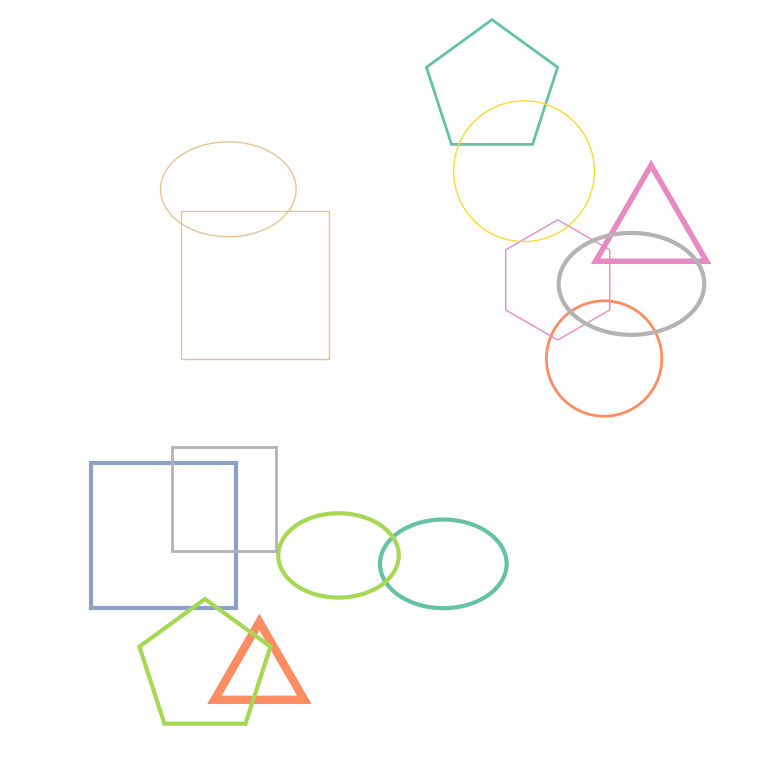[{"shape": "oval", "thickness": 1.5, "radius": 0.41, "center": [0.576, 0.268]}, {"shape": "pentagon", "thickness": 1, "radius": 0.45, "center": [0.639, 0.885]}, {"shape": "circle", "thickness": 1, "radius": 0.37, "center": [0.785, 0.534]}, {"shape": "triangle", "thickness": 3, "radius": 0.34, "center": [0.337, 0.125]}, {"shape": "square", "thickness": 1.5, "radius": 0.47, "center": [0.212, 0.305]}, {"shape": "triangle", "thickness": 2, "radius": 0.42, "center": [0.846, 0.702]}, {"shape": "hexagon", "thickness": 0.5, "radius": 0.39, "center": [0.724, 0.637]}, {"shape": "oval", "thickness": 1.5, "radius": 0.39, "center": [0.44, 0.279]}, {"shape": "pentagon", "thickness": 1.5, "radius": 0.45, "center": [0.266, 0.133]}, {"shape": "circle", "thickness": 0.5, "radius": 0.46, "center": [0.681, 0.778]}, {"shape": "square", "thickness": 0.5, "radius": 0.48, "center": [0.331, 0.63]}, {"shape": "oval", "thickness": 0.5, "radius": 0.44, "center": [0.297, 0.754]}, {"shape": "square", "thickness": 1, "radius": 0.34, "center": [0.291, 0.352]}, {"shape": "oval", "thickness": 1.5, "radius": 0.47, "center": [0.82, 0.631]}]